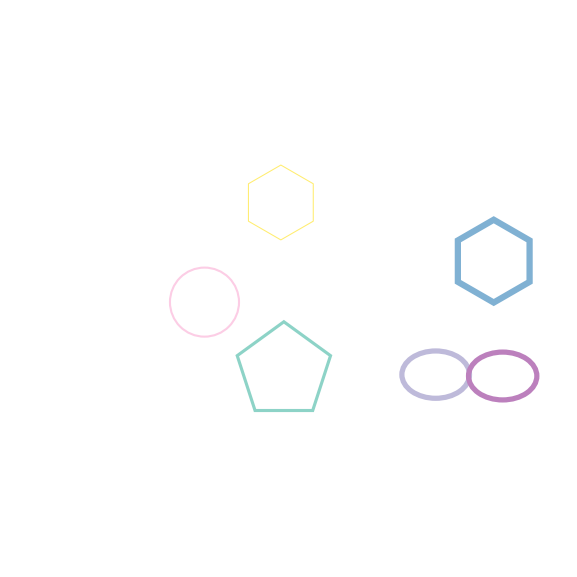[{"shape": "pentagon", "thickness": 1.5, "radius": 0.42, "center": [0.492, 0.357]}, {"shape": "oval", "thickness": 2.5, "radius": 0.29, "center": [0.754, 0.35]}, {"shape": "hexagon", "thickness": 3, "radius": 0.36, "center": [0.855, 0.547]}, {"shape": "circle", "thickness": 1, "radius": 0.3, "center": [0.354, 0.476]}, {"shape": "oval", "thickness": 2.5, "radius": 0.3, "center": [0.87, 0.348]}, {"shape": "hexagon", "thickness": 0.5, "radius": 0.32, "center": [0.486, 0.649]}]